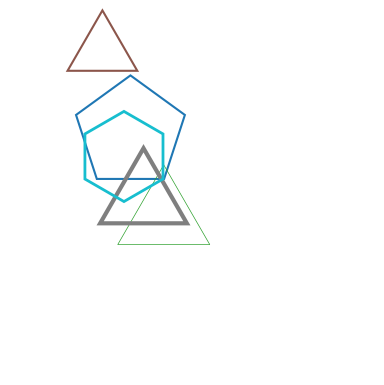[{"shape": "pentagon", "thickness": 1.5, "radius": 0.74, "center": [0.339, 0.655]}, {"shape": "triangle", "thickness": 0.5, "radius": 0.69, "center": [0.425, 0.434]}, {"shape": "triangle", "thickness": 1.5, "radius": 0.52, "center": [0.266, 0.868]}, {"shape": "triangle", "thickness": 3, "radius": 0.65, "center": [0.373, 0.485]}, {"shape": "hexagon", "thickness": 2, "radius": 0.59, "center": [0.322, 0.594]}]